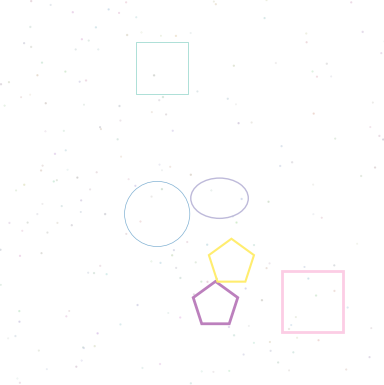[{"shape": "square", "thickness": 0.5, "radius": 0.33, "center": [0.421, 0.824]}, {"shape": "oval", "thickness": 1, "radius": 0.37, "center": [0.57, 0.485]}, {"shape": "circle", "thickness": 0.5, "radius": 0.42, "center": [0.408, 0.444]}, {"shape": "square", "thickness": 2, "radius": 0.4, "center": [0.813, 0.216]}, {"shape": "pentagon", "thickness": 2, "radius": 0.3, "center": [0.56, 0.208]}, {"shape": "pentagon", "thickness": 1.5, "radius": 0.31, "center": [0.601, 0.318]}]